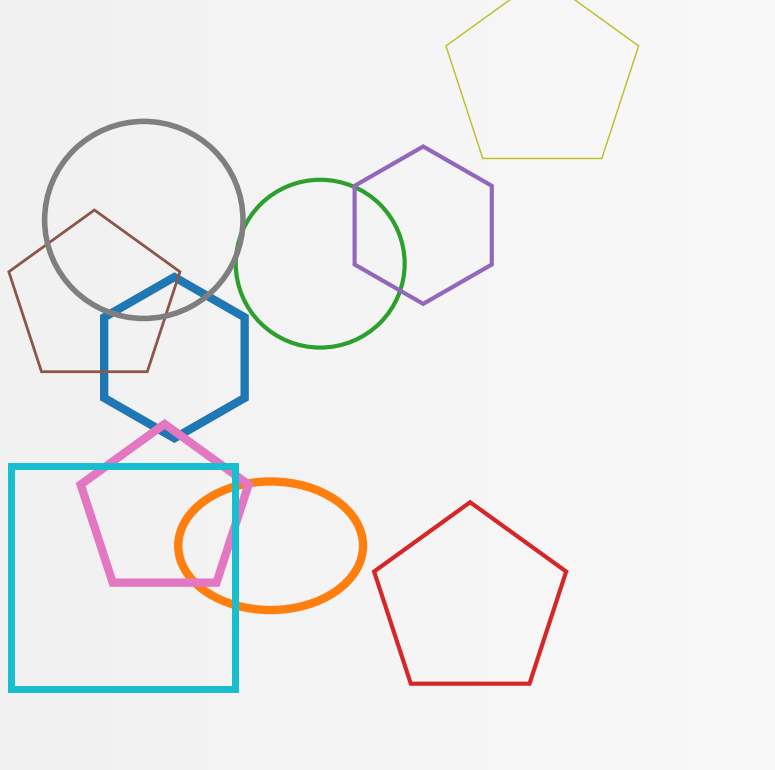[{"shape": "hexagon", "thickness": 3, "radius": 0.52, "center": [0.225, 0.536]}, {"shape": "oval", "thickness": 3, "radius": 0.6, "center": [0.349, 0.291]}, {"shape": "circle", "thickness": 1.5, "radius": 0.54, "center": [0.413, 0.658]}, {"shape": "pentagon", "thickness": 1.5, "radius": 0.65, "center": [0.607, 0.217]}, {"shape": "hexagon", "thickness": 1.5, "radius": 0.51, "center": [0.546, 0.708]}, {"shape": "pentagon", "thickness": 1, "radius": 0.58, "center": [0.122, 0.611]}, {"shape": "pentagon", "thickness": 3, "radius": 0.57, "center": [0.212, 0.335]}, {"shape": "circle", "thickness": 2, "radius": 0.64, "center": [0.186, 0.714]}, {"shape": "pentagon", "thickness": 0.5, "radius": 0.65, "center": [0.7, 0.9]}, {"shape": "square", "thickness": 2.5, "radius": 0.72, "center": [0.159, 0.25]}]